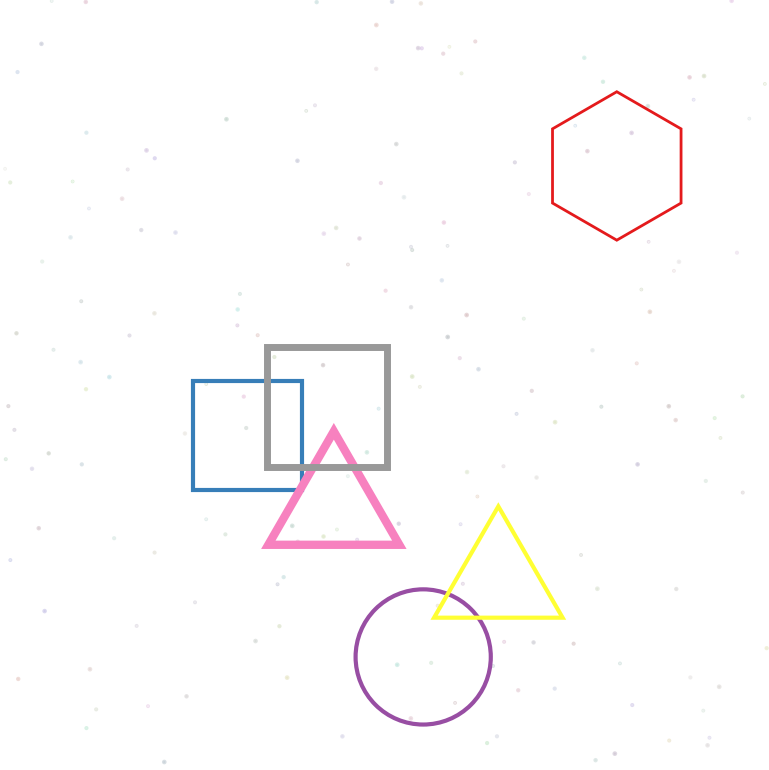[{"shape": "hexagon", "thickness": 1, "radius": 0.48, "center": [0.801, 0.784]}, {"shape": "square", "thickness": 1.5, "radius": 0.35, "center": [0.321, 0.435]}, {"shape": "circle", "thickness": 1.5, "radius": 0.44, "center": [0.55, 0.147]}, {"shape": "triangle", "thickness": 1.5, "radius": 0.48, "center": [0.647, 0.246]}, {"shape": "triangle", "thickness": 3, "radius": 0.49, "center": [0.434, 0.342]}, {"shape": "square", "thickness": 2.5, "radius": 0.39, "center": [0.425, 0.472]}]